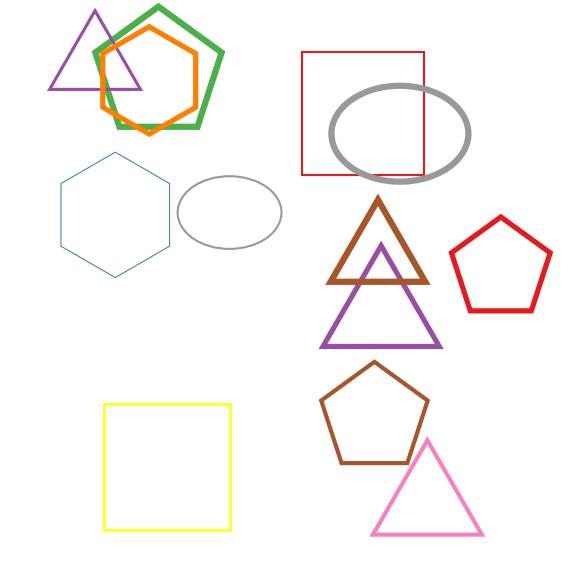[{"shape": "pentagon", "thickness": 2.5, "radius": 0.45, "center": [0.867, 0.534]}, {"shape": "square", "thickness": 1, "radius": 0.53, "center": [0.629, 0.803]}, {"shape": "hexagon", "thickness": 0.5, "radius": 0.54, "center": [0.2, 0.627]}, {"shape": "pentagon", "thickness": 3, "radius": 0.58, "center": [0.274, 0.873]}, {"shape": "triangle", "thickness": 2.5, "radius": 0.58, "center": [0.66, 0.457]}, {"shape": "triangle", "thickness": 1.5, "radius": 0.45, "center": [0.165, 0.89]}, {"shape": "hexagon", "thickness": 2.5, "radius": 0.46, "center": [0.258, 0.86]}, {"shape": "square", "thickness": 1.5, "radius": 0.55, "center": [0.289, 0.191]}, {"shape": "triangle", "thickness": 3, "radius": 0.47, "center": [0.654, 0.559]}, {"shape": "pentagon", "thickness": 2, "radius": 0.48, "center": [0.648, 0.276]}, {"shape": "triangle", "thickness": 2, "radius": 0.54, "center": [0.74, 0.128]}, {"shape": "oval", "thickness": 3, "radius": 0.59, "center": [0.692, 0.768]}, {"shape": "oval", "thickness": 1, "radius": 0.45, "center": [0.397, 0.631]}]